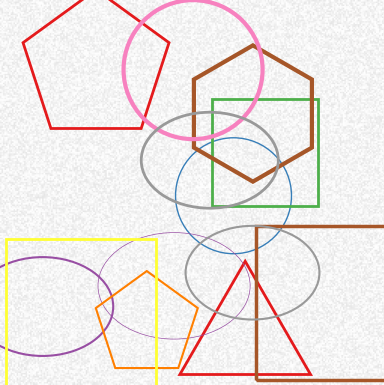[{"shape": "triangle", "thickness": 2, "radius": 0.98, "center": [0.637, 0.125]}, {"shape": "pentagon", "thickness": 2, "radius": 1.0, "center": [0.249, 0.828]}, {"shape": "circle", "thickness": 1, "radius": 0.75, "center": [0.607, 0.492]}, {"shape": "square", "thickness": 2, "radius": 0.69, "center": [0.688, 0.605]}, {"shape": "oval", "thickness": 1.5, "radius": 0.92, "center": [0.111, 0.204]}, {"shape": "oval", "thickness": 0.5, "radius": 0.99, "center": [0.452, 0.258]}, {"shape": "pentagon", "thickness": 1.5, "radius": 0.7, "center": [0.381, 0.157]}, {"shape": "square", "thickness": 2, "radius": 0.97, "center": [0.21, 0.185]}, {"shape": "square", "thickness": 2.5, "radius": 1.0, "center": [0.864, 0.213]}, {"shape": "hexagon", "thickness": 3, "radius": 0.88, "center": [0.657, 0.705]}, {"shape": "circle", "thickness": 3, "radius": 0.9, "center": [0.501, 0.819]}, {"shape": "oval", "thickness": 2, "radius": 0.89, "center": [0.545, 0.584]}, {"shape": "oval", "thickness": 1.5, "radius": 0.87, "center": [0.656, 0.292]}]